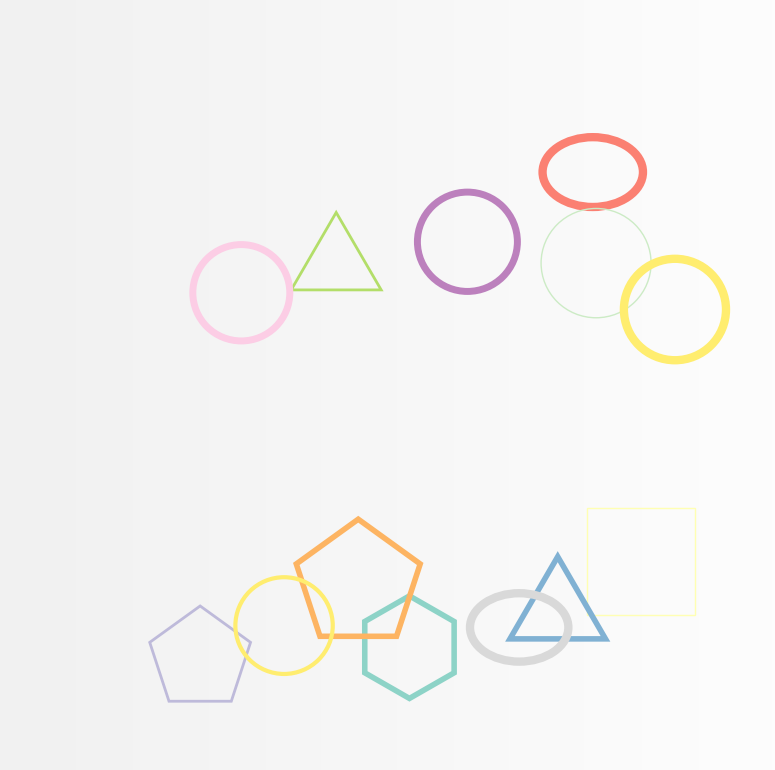[{"shape": "hexagon", "thickness": 2, "radius": 0.33, "center": [0.528, 0.16]}, {"shape": "square", "thickness": 0.5, "radius": 0.35, "center": [0.827, 0.271]}, {"shape": "pentagon", "thickness": 1, "radius": 0.34, "center": [0.258, 0.145]}, {"shape": "oval", "thickness": 3, "radius": 0.32, "center": [0.765, 0.777]}, {"shape": "triangle", "thickness": 2, "radius": 0.36, "center": [0.72, 0.206]}, {"shape": "pentagon", "thickness": 2, "radius": 0.42, "center": [0.462, 0.242]}, {"shape": "triangle", "thickness": 1, "radius": 0.34, "center": [0.434, 0.657]}, {"shape": "circle", "thickness": 2.5, "radius": 0.31, "center": [0.311, 0.62]}, {"shape": "oval", "thickness": 3, "radius": 0.32, "center": [0.67, 0.185]}, {"shape": "circle", "thickness": 2.5, "radius": 0.32, "center": [0.603, 0.686]}, {"shape": "circle", "thickness": 0.5, "radius": 0.35, "center": [0.769, 0.658]}, {"shape": "circle", "thickness": 3, "radius": 0.33, "center": [0.871, 0.598]}, {"shape": "circle", "thickness": 1.5, "radius": 0.31, "center": [0.367, 0.188]}]